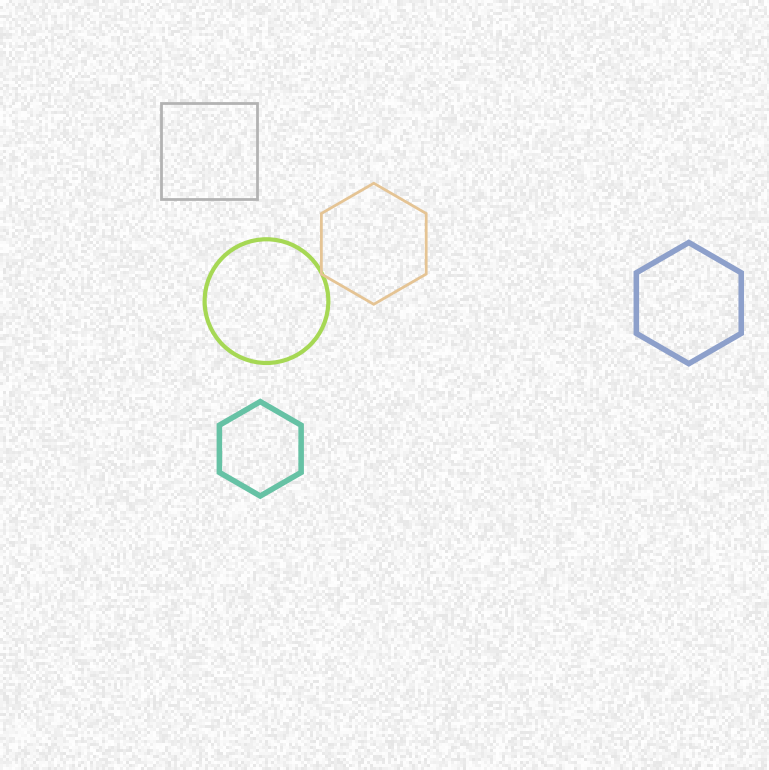[{"shape": "hexagon", "thickness": 2, "radius": 0.31, "center": [0.338, 0.417]}, {"shape": "hexagon", "thickness": 2, "radius": 0.39, "center": [0.895, 0.606]}, {"shape": "circle", "thickness": 1.5, "radius": 0.4, "center": [0.346, 0.609]}, {"shape": "hexagon", "thickness": 1, "radius": 0.39, "center": [0.485, 0.683]}, {"shape": "square", "thickness": 1, "radius": 0.31, "center": [0.271, 0.804]}]